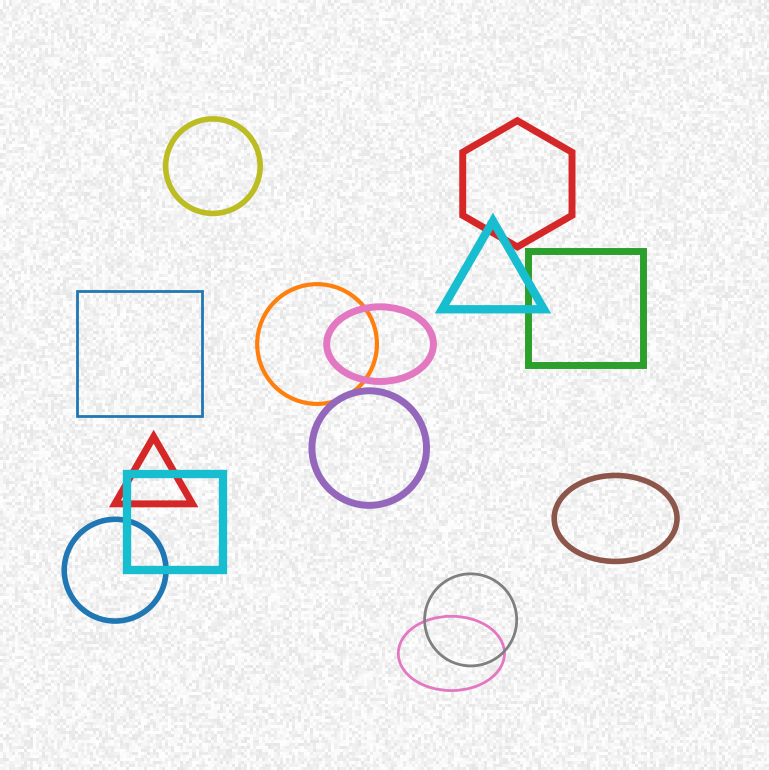[{"shape": "circle", "thickness": 2, "radius": 0.33, "center": [0.15, 0.26]}, {"shape": "square", "thickness": 1, "radius": 0.4, "center": [0.181, 0.541]}, {"shape": "circle", "thickness": 1.5, "radius": 0.39, "center": [0.412, 0.553]}, {"shape": "square", "thickness": 2.5, "radius": 0.37, "center": [0.761, 0.6]}, {"shape": "hexagon", "thickness": 2.5, "radius": 0.41, "center": [0.672, 0.761]}, {"shape": "triangle", "thickness": 2.5, "radius": 0.29, "center": [0.2, 0.375]}, {"shape": "circle", "thickness": 2.5, "radius": 0.37, "center": [0.48, 0.418]}, {"shape": "oval", "thickness": 2, "radius": 0.4, "center": [0.799, 0.327]}, {"shape": "oval", "thickness": 2.5, "radius": 0.35, "center": [0.494, 0.553]}, {"shape": "oval", "thickness": 1, "radius": 0.34, "center": [0.586, 0.151]}, {"shape": "circle", "thickness": 1, "radius": 0.3, "center": [0.611, 0.195]}, {"shape": "circle", "thickness": 2, "radius": 0.31, "center": [0.277, 0.784]}, {"shape": "square", "thickness": 3, "radius": 0.31, "center": [0.228, 0.322]}, {"shape": "triangle", "thickness": 3, "radius": 0.38, "center": [0.64, 0.637]}]